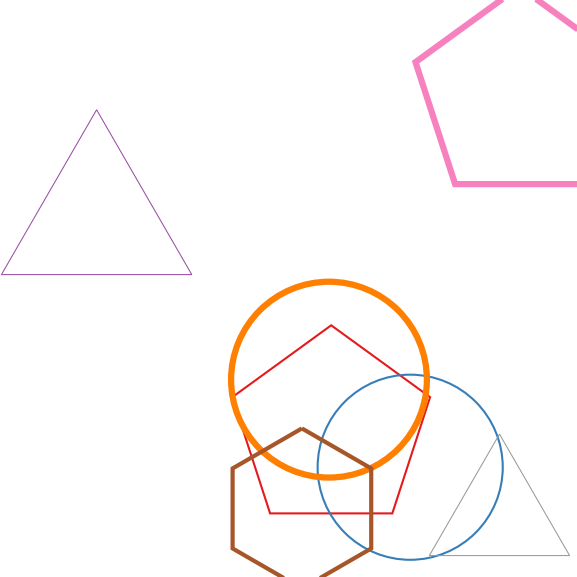[{"shape": "pentagon", "thickness": 1, "radius": 0.9, "center": [0.574, 0.256]}, {"shape": "circle", "thickness": 1, "radius": 0.8, "center": [0.71, 0.19]}, {"shape": "triangle", "thickness": 0.5, "radius": 0.95, "center": [0.167, 0.619]}, {"shape": "circle", "thickness": 3, "radius": 0.85, "center": [0.57, 0.342]}, {"shape": "hexagon", "thickness": 2, "radius": 0.69, "center": [0.523, 0.119]}, {"shape": "pentagon", "thickness": 3, "radius": 0.94, "center": [0.899, 0.833]}, {"shape": "triangle", "thickness": 0.5, "radius": 0.7, "center": [0.865, 0.107]}]